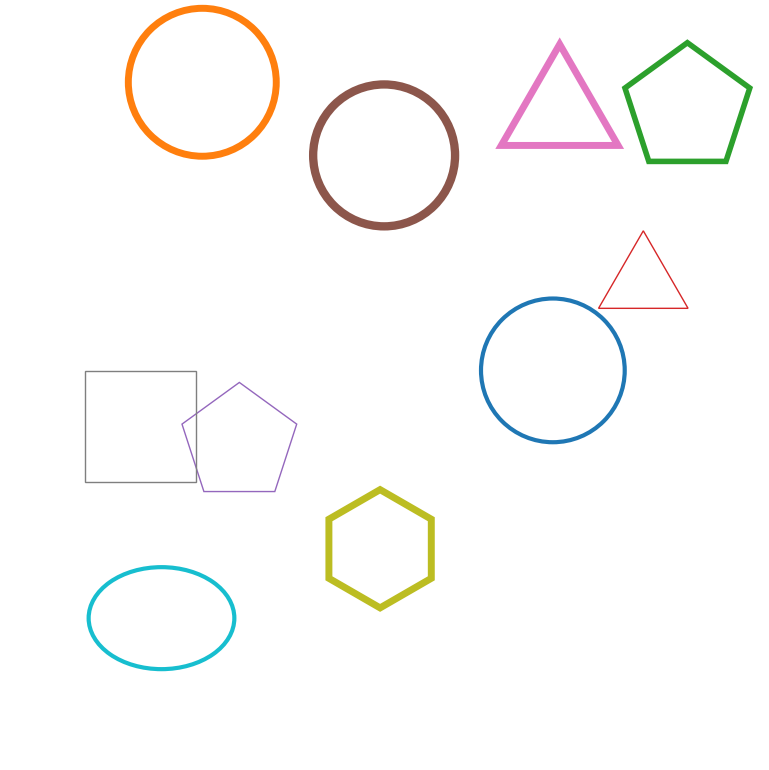[{"shape": "circle", "thickness": 1.5, "radius": 0.47, "center": [0.718, 0.519]}, {"shape": "circle", "thickness": 2.5, "radius": 0.48, "center": [0.263, 0.893]}, {"shape": "pentagon", "thickness": 2, "radius": 0.43, "center": [0.893, 0.859]}, {"shape": "triangle", "thickness": 0.5, "radius": 0.34, "center": [0.835, 0.633]}, {"shape": "pentagon", "thickness": 0.5, "radius": 0.39, "center": [0.311, 0.425]}, {"shape": "circle", "thickness": 3, "radius": 0.46, "center": [0.499, 0.798]}, {"shape": "triangle", "thickness": 2.5, "radius": 0.44, "center": [0.727, 0.855]}, {"shape": "square", "thickness": 0.5, "radius": 0.36, "center": [0.183, 0.446]}, {"shape": "hexagon", "thickness": 2.5, "radius": 0.38, "center": [0.494, 0.287]}, {"shape": "oval", "thickness": 1.5, "radius": 0.47, "center": [0.21, 0.197]}]